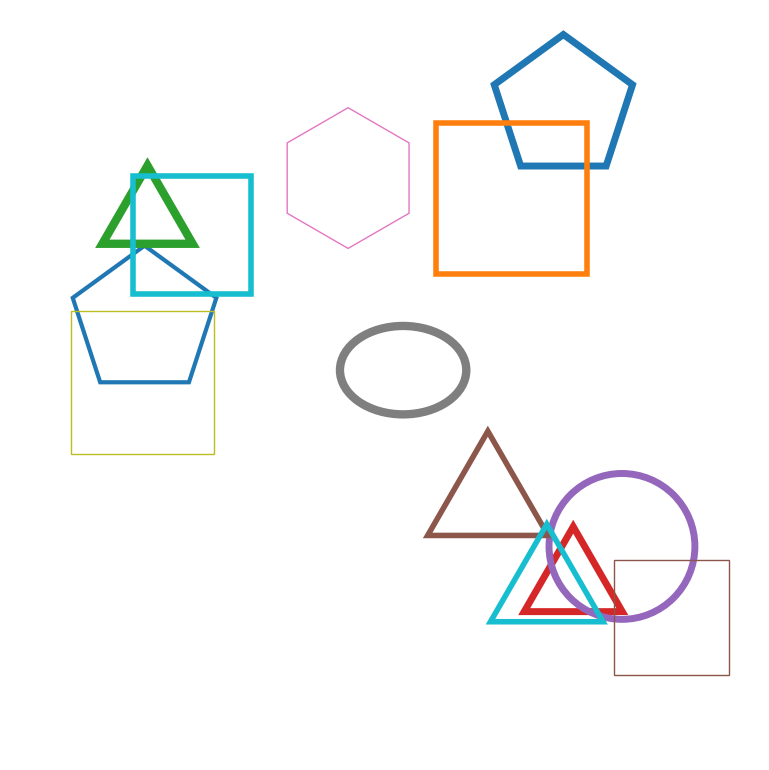[{"shape": "pentagon", "thickness": 1.5, "radius": 0.49, "center": [0.188, 0.583]}, {"shape": "pentagon", "thickness": 2.5, "radius": 0.47, "center": [0.732, 0.861]}, {"shape": "square", "thickness": 2, "radius": 0.49, "center": [0.664, 0.743]}, {"shape": "triangle", "thickness": 3, "radius": 0.34, "center": [0.192, 0.717]}, {"shape": "triangle", "thickness": 2.5, "radius": 0.37, "center": [0.744, 0.242]}, {"shape": "circle", "thickness": 2.5, "radius": 0.47, "center": [0.808, 0.29]}, {"shape": "triangle", "thickness": 2, "radius": 0.45, "center": [0.634, 0.35]}, {"shape": "square", "thickness": 0.5, "radius": 0.37, "center": [0.872, 0.199]}, {"shape": "hexagon", "thickness": 0.5, "radius": 0.46, "center": [0.452, 0.769]}, {"shape": "oval", "thickness": 3, "radius": 0.41, "center": [0.524, 0.519]}, {"shape": "square", "thickness": 0.5, "radius": 0.46, "center": [0.184, 0.503]}, {"shape": "square", "thickness": 2, "radius": 0.38, "center": [0.25, 0.695]}, {"shape": "triangle", "thickness": 2, "radius": 0.42, "center": [0.71, 0.235]}]